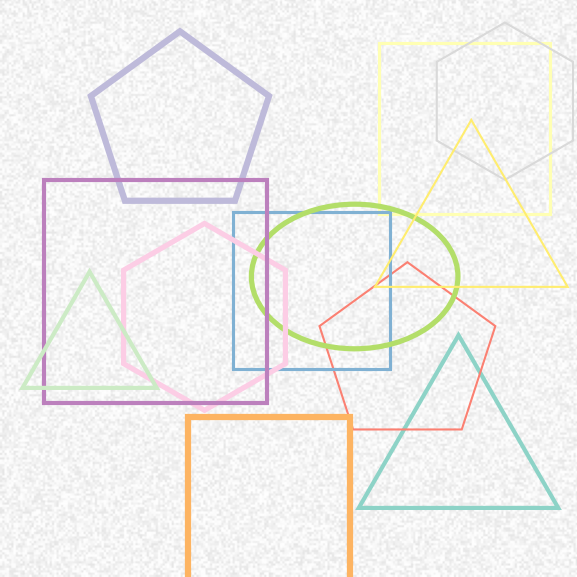[{"shape": "triangle", "thickness": 2, "radius": 1.0, "center": [0.794, 0.219]}, {"shape": "square", "thickness": 1.5, "radius": 0.74, "center": [0.804, 0.777]}, {"shape": "pentagon", "thickness": 3, "radius": 0.81, "center": [0.312, 0.783]}, {"shape": "pentagon", "thickness": 1, "radius": 0.8, "center": [0.705, 0.385]}, {"shape": "square", "thickness": 1.5, "radius": 0.68, "center": [0.539, 0.496]}, {"shape": "square", "thickness": 3, "radius": 0.7, "center": [0.466, 0.138]}, {"shape": "oval", "thickness": 2.5, "radius": 0.89, "center": [0.614, 0.52]}, {"shape": "hexagon", "thickness": 2.5, "radius": 0.81, "center": [0.354, 0.45]}, {"shape": "hexagon", "thickness": 1, "radius": 0.68, "center": [0.874, 0.824]}, {"shape": "square", "thickness": 2, "radius": 0.96, "center": [0.27, 0.494]}, {"shape": "triangle", "thickness": 2, "radius": 0.67, "center": [0.155, 0.395]}, {"shape": "triangle", "thickness": 1, "radius": 0.96, "center": [0.816, 0.599]}]